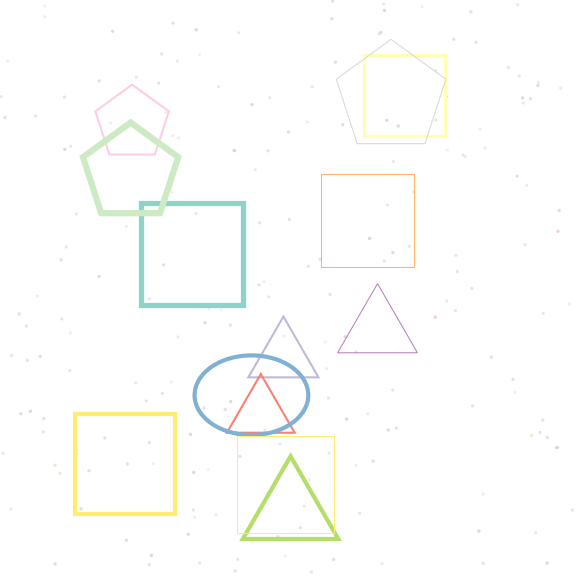[{"shape": "square", "thickness": 2.5, "radius": 0.44, "center": [0.333, 0.559]}, {"shape": "square", "thickness": 1.5, "radius": 0.35, "center": [0.701, 0.834]}, {"shape": "triangle", "thickness": 1, "radius": 0.35, "center": [0.491, 0.381]}, {"shape": "triangle", "thickness": 1, "radius": 0.34, "center": [0.452, 0.284]}, {"shape": "oval", "thickness": 2, "radius": 0.49, "center": [0.435, 0.315]}, {"shape": "square", "thickness": 0.5, "radius": 0.4, "center": [0.637, 0.617]}, {"shape": "triangle", "thickness": 2, "radius": 0.48, "center": [0.503, 0.114]}, {"shape": "pentagon", "thickness": 1, "radius": 0.33, "center": [0.229, 0.786]}, {"shape": "pentagon", "thickness": 0.5, "radius": 0.5, "center": [0.677, 0.831]}, {"shape": "triangle", "thickness": 0.5, "radius": 0.4, "center": [0.654, 0.428]}, {"shape": "pentagon", "thickness": 3, "radius": 0.43, "center": [0.226, 0.7]}, {"shape": "square", "thickness": 0.5, "radius": 0.42, "center": [0.495, 0.16]}, {"shape": "square", "thickness": 2, "radius": 0.43, "center": [0.217, 0.196]}]